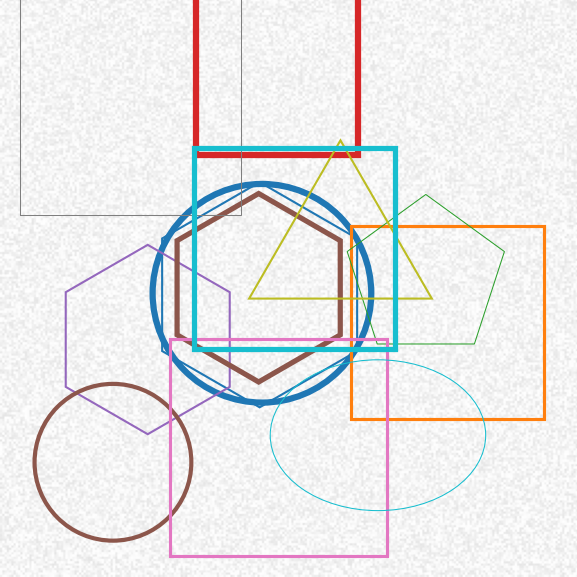[{"shape": "circle", "thickness": 3, "radius": 0.95, "center": [0.454, 0.491]}, {"shape": "hexagon", "thickness": 1, "radius": 0.97, "center": [0.45, 0.489]}, {"shape": "square", "thickness": 1.5, "radius": 0.84, "center": [0.775, 0.44]}, {"shape": "pentagon", "thickness": 0.5, "radius": 0.72, "center": [0.737, 0.519]}, {"shape": "square", "thickness": 3, "radius": 0.7, "center": [0.48, 0.871]}, {"shape": "hexagon", "thickness": 1, "radius": 0.82, "center": [0.256, 0.411]}, {"shape": "circle", "thickness": 2, "radius": 0.68, "center": [0.196, 0.199]}, {"shape": "hexagon", "thickness": 2.5, "radius": 0.82, "center": [0.448, 0.501]}, {"shape": "square", "thickness": 1.5, "radius": 0.94, "center": [0.482, 0.225]}, {"shape": "square", "thickness": 0.5, "radius": 0.96, "center": [0.226, 0.818]}, {"shape": "triangle", "thickness": 1, "radius": 0.91, "center": [0.59, 0.573]}, {"shape": "oval", "thickness": 0.5, "radius": 0.93, "center": [0.654, 0.246]}, {"shape": "square", "thickness": 2.5, "radius": 0.87, "center": [0.51, 0.568]}]